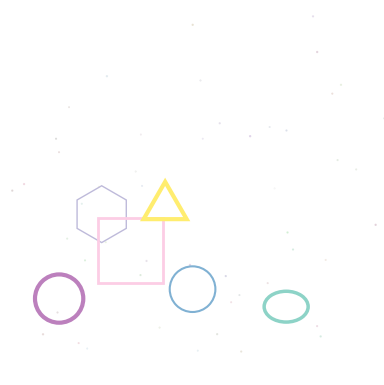[{"shape": "oval", "thickness": 2.5, "radius": 0.29, "center": [0.743, 0.203]}, {"shape": "hexagon", "thickness": 1, "radius": 0.37, "center": [0.264, 0.444]}, {"shape": "circle", "thickness": 1.5, "radius": 0.3, "center": [0.5, 0.249]}, {"shape": "square", "thickness": 2, "radius": 0.42, "center": [0.338, 0.349]}, {"shape": "circle", "thickness": 3, "radius": 0.31, "center": [0.154, 0.225]}, {"shape": "triangle", "thickness": 3, "radius": 0.32, "center": [0.429, 0.463]}]